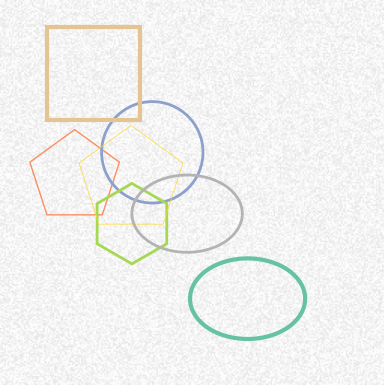[{"shape": "oval", "thickness": 3, "radius": 0.75, "center": [0.643, 0.224]}, {"shape": "pentagon", "thickness": 1, "radius": 0.61, "center": [0.194, 0.541]}, {"shape": "circle", "thickness": 2, "radius": 0.66, "center": [0.396, 0.604]}, {"shape": "hexagon", "thickness": 2, "radius": 0.52, "center": [0.343, 0.419]}, {"shape": "pentagon", "thickness": 0.5, "radius": 0.71, "center": [0.34, 0.533]}, {"shape": "square", "thickness": 3, "radius": 0.61, "center": [0.243, 0.809]}, {"shape": "oval", "thickness": 2, "radius": 0.72, "center": [0.486, 0.445]}]